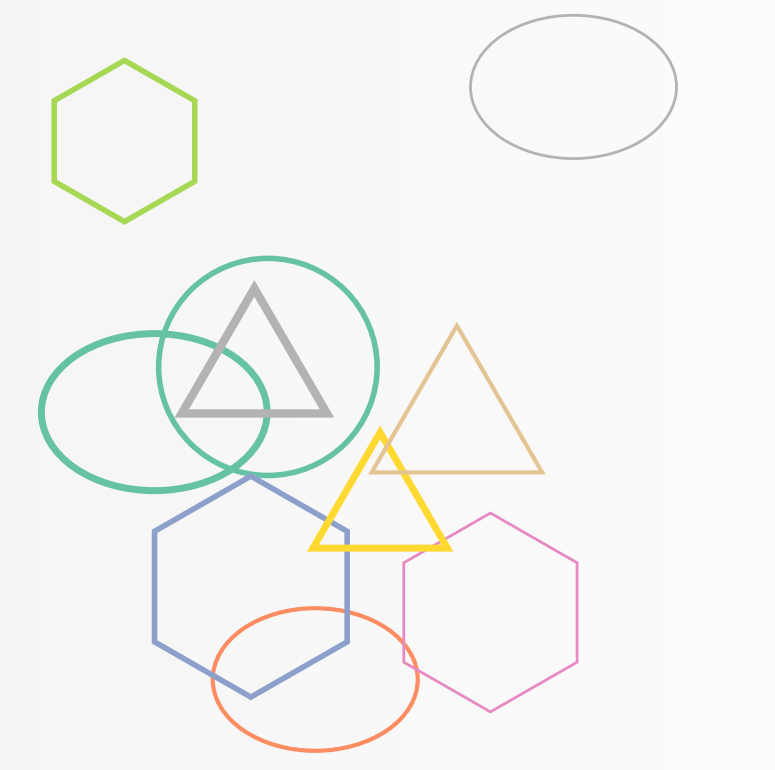[{"shape": "circle", "thickness": 2, "radius": 0.7, "center": [0.346, 0.523]}, {"shape": "oval", "thickness": 2.5, "radius": 0.73, "center": [0.199, 0.465]}, {"shape": "oval", "thickness": 1.5, "radius": 0.66, "center": [0.407, 0.118]}, {"shape": "hexagon", "thickness": 2, "radius": 0.72, "center": [0.324, 0.238]}, {"shape": "hexagon", "thickness": 1, "radius": 0.65, "center": [0.633, 0.205]}, {"shape": "hexagon", "thickness": 2, "radius": 0.52, "center": [0.161, 0.817]}, {"shape": "triangle", "thickness": 2.5, "radius": 0.5, "center": [0.491, 0.338]}, {"shape": "triangle", "thickness": 1.5, "radius": 0.64, "center": [0.59, 0.45]}, {"shape": "oval", "thickness": 1, "radius": 0.66, "center": [0.74, 0.887]}, {"shape": "triangle", "thickness": 3, "radius": 0.54, "center": [0.328, 0.517]}]